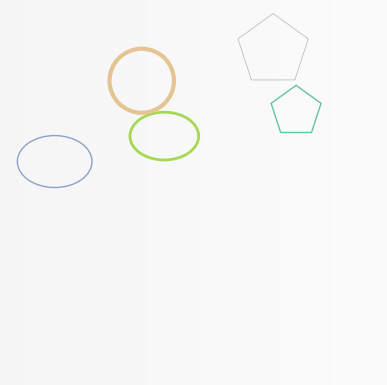[{"shape": "pentagon", "thickness": 1, "radius": 0.34, "center": [0.764, 0.711]}, {"shape": "oval", "thickness": 1, "radius": 0.48, "center": [0.141, 0.58]}, {"shape": "oval", "thickness": 2, "radius": 0.44, "center": [0.424, 0.647]}, {"shape": "circle", "thickness": 3, "radius": 0.42, "center": [0.366, 0.79]}, {"shape": "pentagon", "thickness": 0.5, "radius": 0.48, "center": [0.705, 0.87]}]